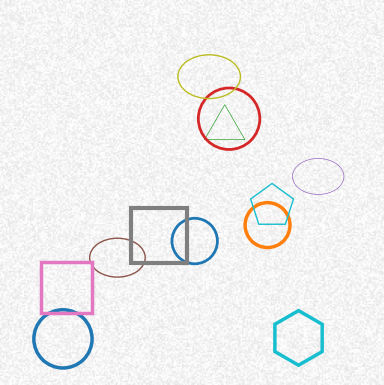[{"shape": "circle", "thickness": 2.5, "radius": 0.38, "center": [0.164, 0.12]}, {"shape": "circle", "thickness": 2, "radius": 0.3, "center": [0.506, 0.374]}, {"shape": "circle", "thickness": 2.5, "radius": 0.29, "center": [0.695, 0.415]}, {"shape": "triangle", "thickness": 0.5, "radius": 0.3, "center": [0.584, 0.668]}, {"shape": "circle", "thickness": 2, "radius": 0.4, "center": [0.595, 0.692]}, {"shape": "oval", "thickness": 0.5, "radius": 0.33, "center": [0.826, 0.542]}, {"shape": "oval", "thickness": 1, "radius": 0.36, "center": [0.305, 0.331]}, {"shape": "square", "thickness": 2.5, "radius": 0.33, "center": [0.173, 0.252]}, {"shape": "square", "thickness": 3, "radius": 0.36, "center": [0.413, 0.388]}, {"shape": "oval", "thickness": 1, "radius": 0.41, "center": [0.543, 0.801]}, {"shape": "hexagon", "thickness": 2.5, "radius": 0.35, "center": [0.775, 0.122]}, {"shape": "pentagon", "thickness": 1, "radius": 0.29, "center": [0.707, 0.465]}]